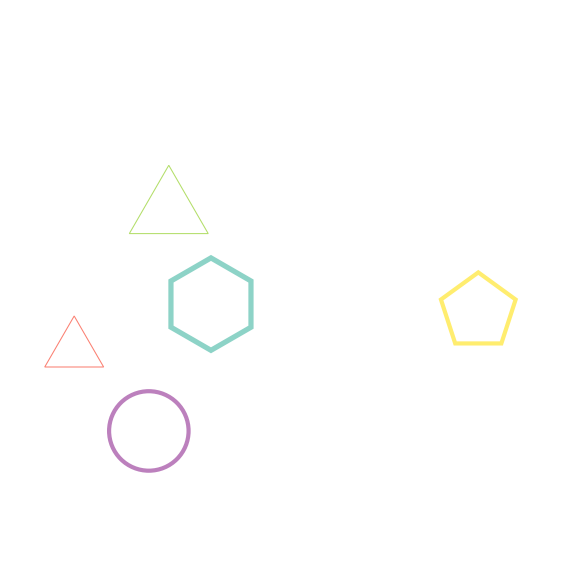[{"shape": "hexagon", "thickness": 2.5, "radius": 0.4, "center": [0.365, 0.473]}, {"shape": "triangle", "thickness": 0.5, "radius": 0.29, "center": [0.128, 0.393]}, {"shape": "triangle", "thickness": 0.5, "radius": 0.39, "center": [0.292, 0.634]}, {"shape": "circle", "thickness": 2, "radius": 0.34, "center": [0.258, 0.253]}, {"shape": "pentagon", "thickness": 2, "radius": 0.34, "center": [0.828, 0.459]}]